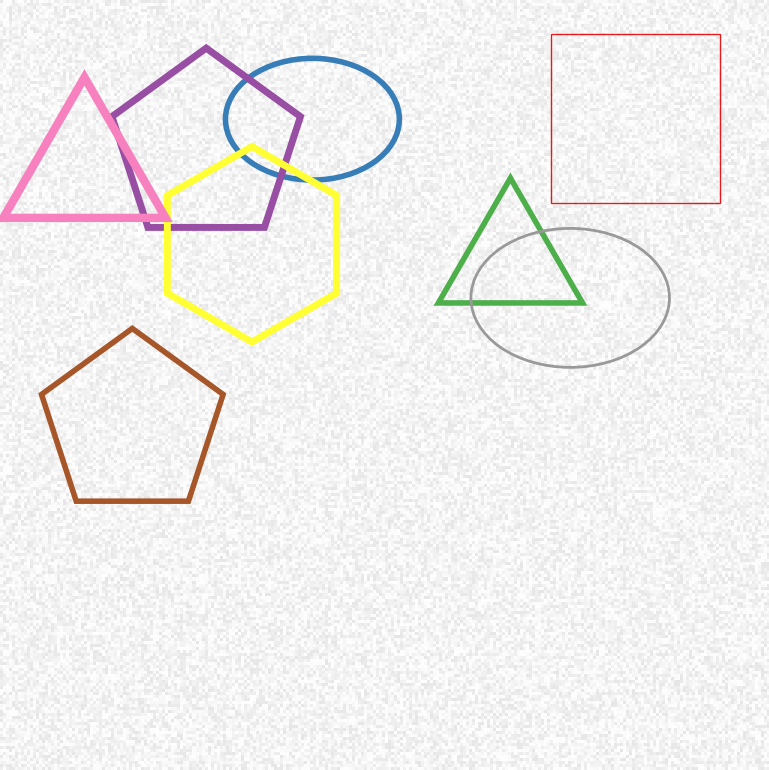[{"shape": "square", "thickness": 0.5, "radius": 0.55, "center": [0.825, 0.846]}, {"shape": "oval", "thickness": 2, "radius": 0.56, "center": [0.406, 0.845]}, {"shape": "triangle", "thickness": 2, "radius": 0.54, "center": [0.663, 0.661]}, {"shape": "pentagon", "thickness": 2.5, "radius": 0.64, "center": [0.268, 0.809]}, {"shape": "hexagon", "thickness": 2.5, "radius": 0.63, "center": [0.327, 0.683]}, {"shape": "pentagon", "thickness": 2, "radius": 0.62, "center": [0.172, 0.449]}, {"shape": "triangle", "thickness": 3, "radius": 0.61, "center": [0.11, 0.778]}, {"shape": "oval", "thickness": 1, "radius": 0.64, "center": [0.741, 0.613]}]